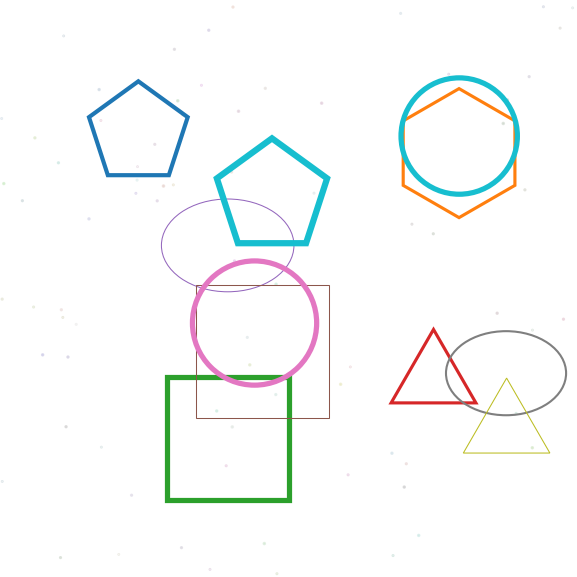[{"shape": "pentagon", "thickness": 2, "radius": 0.45, "center": [0.24, 0.768]}, {"shape": "hexagon", "thickness": 1.5, "radius": 0.56, "center": [0.795, 0.734]}, {"shape": "square", "thickness": 2.5, "radius": 0.53, "center": [0.395, 0.239]}, {"shape": "triangle", "thickness": 1.5, "radius": 0.42, "center": [0.751, 0.344]}, {"shape": "oval", "thickness": 0.5, "radius": 0.57, "center": [0.394, 0.574]}, {"shape": "square", "thickness": 0.5, "radius": 0.58, "center": [0.455, 0.39]}, {"shape": "circle", "thickness": 2.5, "radius": 0.54, "center": [0.441, 0.44]}, {"shape": "oval", "thickness": 1, "radius": 0.52, "center": [0.876, 0.353]}, {"shape": "triangle", "thickness": 0.5, "radius": 0.43, "center": [0.877, 0.258]}, {"shape": "circle", "thickness": 2.5, "radius": 0.5, "center": [0.795, 0.764]}, {"shape": "pentagon", "thickness": 3, "radius": 0.5, "center": [0.471, 0.659]}]